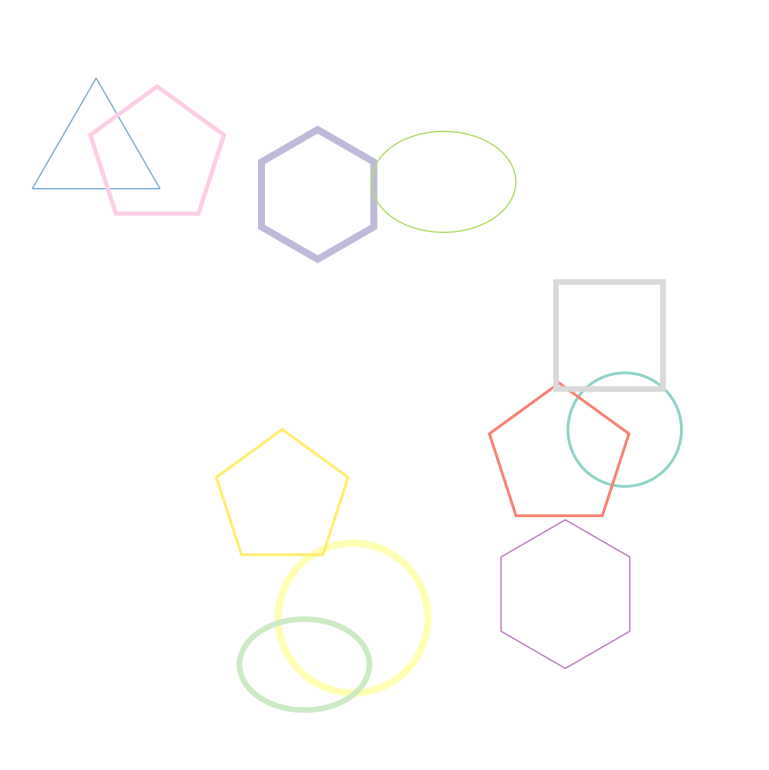[{"shape": "circle", "thickness": 1, "radius": 0.37, "center": [0.811, 0.442]}, {"shape": "circle", "thickness": 2.5, "radius": 0.49, "center": [0.458, 0.197]}, {"shape": "hexagon", "thickness": 2.5, "radius": 0.42, "center": [0.413, 0.747]}, {"shape": "pentagon", "thickness": 1, "radius": 0.48, "center": [0.726, 0.407]}, {"shape": "triangle", "thickness": 0.5, "radius": 0.48, "center": [0.125, 0.803]}, {"shape": "oval", "thickness": 0.5, "radius": 0.47, "center": [0.576, 0.764]}, {"shape": "pentagon", "thickness": 1.5, "radius": 0.46, "center": [0.204, 0.796]}, {"shape": "square", "thickness": 2, "radius": 0.35, "center": [0.792, 0.564]}, {"shape": "hexagon", "thickness": 0.5, "radius": 0.48, "center": [0.734, 0.228]}, {"shape": "oval", "thickness": 2, "radius": 0.42, "center": [0.395, 0.137]}, {"shape": "pentagon", "thickness": 1, "radius": 0.45, "center": [0.367, 0.352]}]